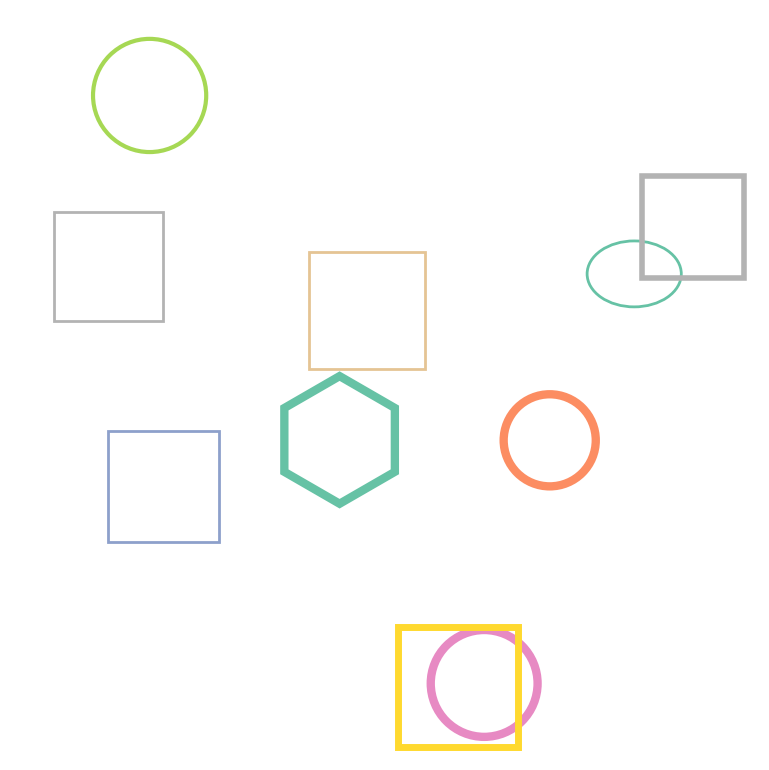[{"shape": "oval", "thickness": 1, "radius": 0.31, "center": [0.824, 0.644]}, {"shape": "hexagon", "thickness": 3, "radius": 0.41, "center": [0.441, 0.429]}, {"shape": "circle", "thickness": 3, "radius": 0.3, "center": [0.714, 0.428]}, {"shape": "square", "thickness": 1, "radius": 0.36, "center": [0.212, 0.369]}, {"shape": "circle", "thickness": 3, "radius": 0.35, "center": [0.629, 0.112]}, {"shape": "circle", "thickness": 1.5, "radius": 0.37, "center": [0.194, 0.876]}, {"shape": "square", "thickness": 2.5, "radius": 0.39, "center": [0.595, 0.108]}, {"shape": "square", "thickness": 1, "radius": 0.38, "center": [0.477, 0.597]}, {"shape": "square", "thickness": 2, "radius": 0.33, "center": [0.9, 0.706]}, {"shape": "square", "thickness": 1, "radius": 0.36, "center": [0.141, 0.654]}]